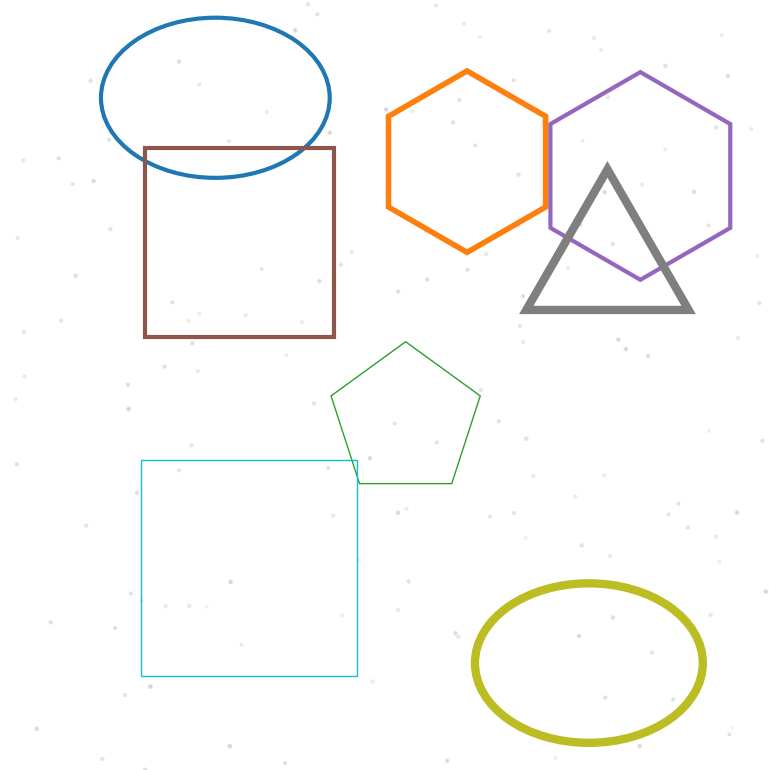[{"shape": "oval", "thickness": 1.5, "radius": 0.74, "center": [0.28, 0.873]}, {"shape": "hexagon", "thickness": 2, "radius": 0.59, "center": [0.607, 0.79]}, {"shape": "pentagon", "thickness": 0.5, "radius": 0.51, "center": [0.527, 0.454]}, {"shape": "hexagon", "thickness": 1.5, "radius": 0.67, "center": [0.832, 0.771]}, {"shape": "square", "thickness": 1.5, "radius": 0.61, "center": [0.311, 0.684]}, {"shape": "triangle", "thickness": 3, "radius": 0.61, "center": [0.789, 0.658]}, {"shape": "oval", "thickness": 3, "radius": 0.74, "center": [0.765, 0.139]}, {"shape": "square", "thickness": 0.5, "radius": 0.7, "center": [0.323, 0.262]}]